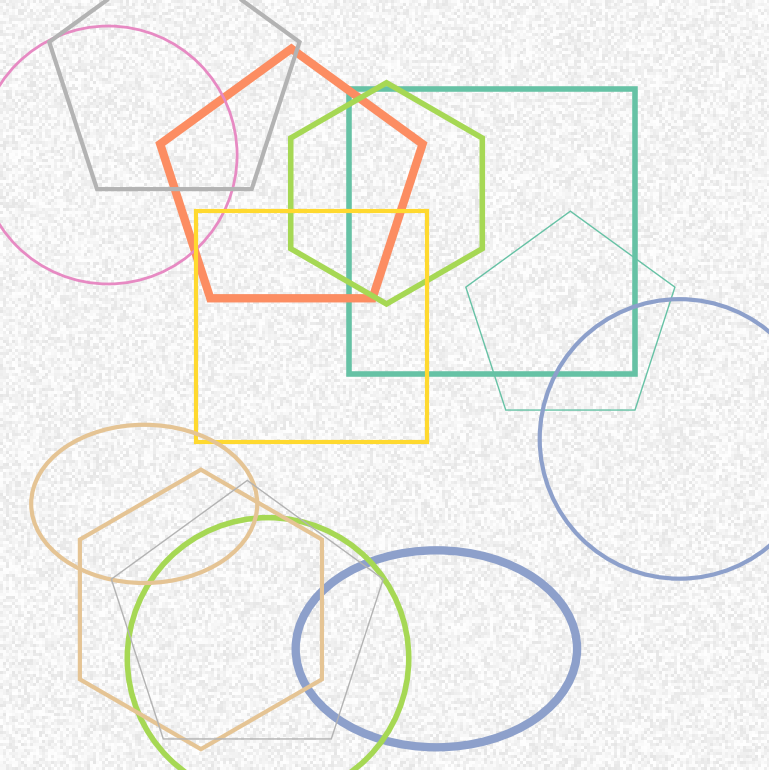[{"shape": "pentagon", "thickness": 0.5, "radius": 0.71, "center": [0.741, 0.583]}, {"shape": "square", "thickness": 2, "radius": 0.93, "center": [0.639, 0.699]}, {"shape": "pentagon", "thickness": 3, "radius": 0.9, "center": [0.378, 0.758]}, {"shape": "oval", "thickness": 3, "radius": 0.91, "center": [0.567, 0.157]}, {"shape": "circle", "thickness": 1.5, "radius": 0.91, "center": [0.882, 0.43]}, {"shape": "circle", "thickness": 1, "radius": 0.84, "center": [0.14, 0.799]}, {"shape": "circle", "thickness": 2, "radius": 0.91, "center": [0.348, 0.145]}, {"shape": "hexagon", "thickness": 2, "radius": 0.72, "center": [0.502, 0.749]}, {"shape": "square", "thickness": 1.5, "radius": 0.75, "center": [0.405, 0.576]}, {"shape": "hexagon", "thickness": 1.5, "radius": 0.91, "center": [0.261, 0.209]}, {"shape": "oval", "thickness": 1.5, "radius": 0.73, "center": [0.187, 0.346]}, {"shape": "pentagon", "thickness": 0.5, "radius": 0.93, "center": [0.321, 0.19]}, {"shape": "pentagon", "thickness": 1.5, "radius": 0.85, "center": [0.226, 0.893]}]